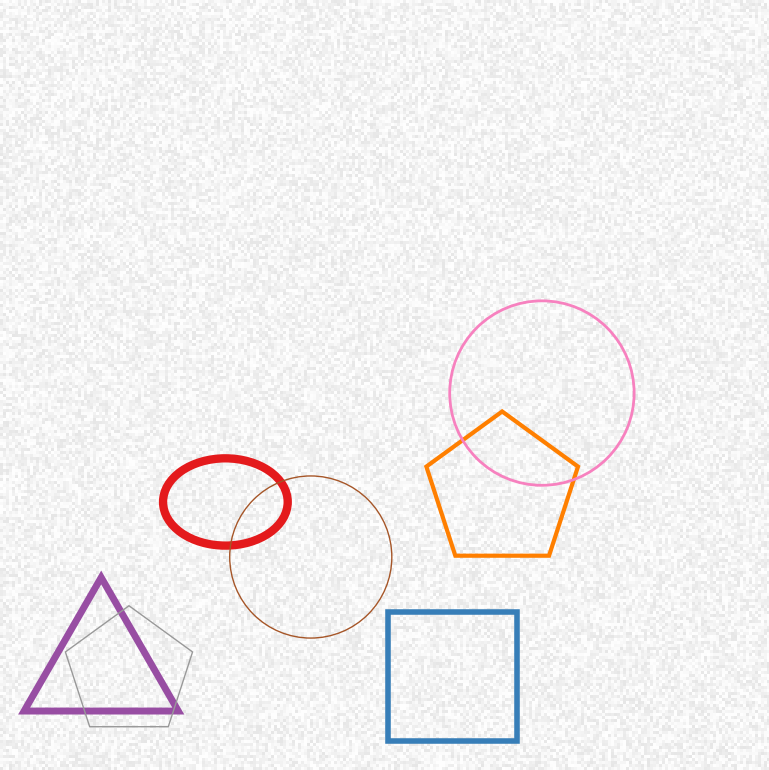[{"shape": "oval", "thickness": 3, "radius": 0.4, "center": [0.293, 0.348]}, {"shape": "square", "thickness": 2, "radius": 0.42, "center": [0.588, 0.121]}, {"shape": "triangle", "thickness": 2.5, "radius": 0.58, "center": [0.131, 0.134]}, {"shape": "pentagon", "thickness": 1.5, "radius": 0.52, "center": [0.652, 0.362]}, {"shape": "circle", "thickness": 0.5, "radius": 0.53, "center": [0.404, 0.277]}, {"shape": "circle", "thickness": 1, "radius": 0.6, "center": [0.704, 0.49]}, {"shape": "pentagon", "thickness": 0.5, "radius": 0.43, "center": [0.168, 0.126]}]